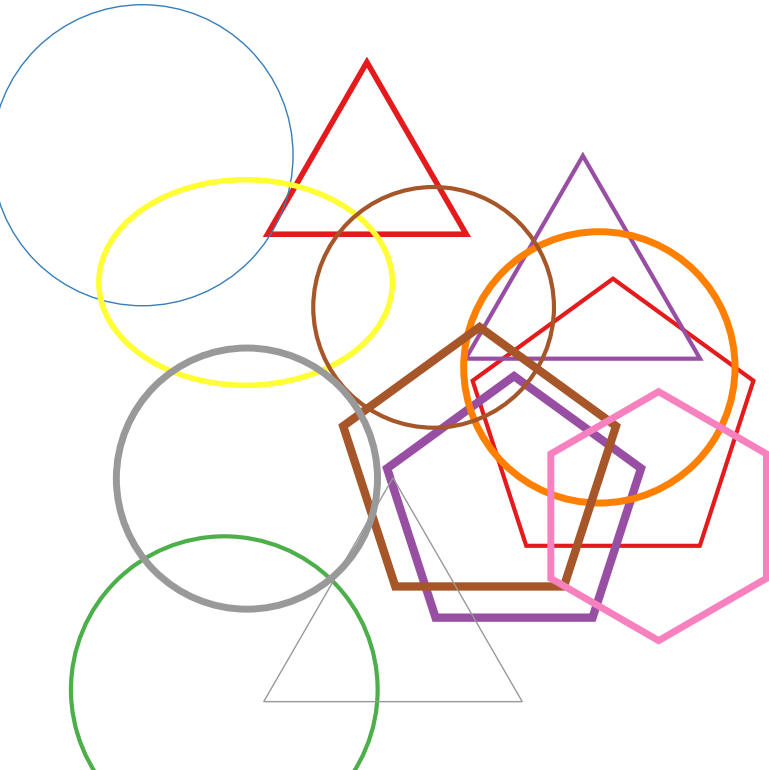[{"shape": "pentagon", "thickness": 1.5, "radius": 0.96, "center": [0.796, 0.446]}, {"shape": "triangle", "thickness": 2, "radius": 0.74, "center": [0.476, 0.77]}, {"shape": "circle", "thickness": 0.5, "radius": 0.98, "center": [0.185, 0.798]}, {"shape": "circle", "thickness": 1.5, "radius": 1.0, "center": [0.291, 0.104]}, {"shape": "pentagon", "thickness": 3, "radius": 0.87, "center": [0.668, 0.338]}, {"shape": "triangle", "thickness": 1.5, "radius": 0.88, "center": [0.757, 0.622]}, {"shape": "circle", "thickness": 2.5, "radius": 0.88, "center": [0.778, 0.523]}, {"shape": "oval", "thickness": 2, "radius": 0.95, "center": [0.319, 0.633]}, {"shape": "circle", "thickness": 1.5, "radius": 0.78, "center": [0.563, 0.601]}, {"shape": "pentagon", "thickness": 3, "radius": 0.93, "center": [0.623, 0.389]}, {"shape": "hexagon", "thickness": 2.5, "radius": 0.81, "center": [0.855, 0.33]}, {"shape": "circle", "thickness": 2.5, "radius": 0.85, "center": [0.321, 0.378]}, {"shape": "triangle", "thickness": 0.5, "radius": 0.97, "center": [0.51, 0.186]}]